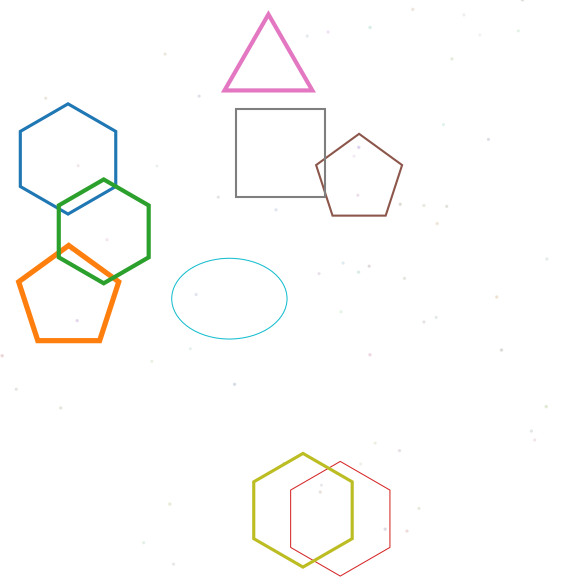[{"shape": "hexagon", "thickness": 1.5, "radius": 0.48, "center": [0.118, 0.724]}, {"shape": "pentagon", "thickness": 2.5, "radius": 0.46, "center": [0.119, 0.483]}, {"shape": "hexagon", "thickness": 2, "radius": 0.45, "center": [0.18, 0.598]}, {"shape": "hexagon", "thickness": 0.5, "radius": 0.5, "center": [0.589, 0.101]}, {"shape": "pentagon", "thickness": 1, "radius": 0.39, "center": [0.622, 0.689]}, {"shape": "triangle", "thickness": 2, "radius": 0.44, "center": [0.465, 0.886]}, {"shape": "square", "thickness": 1, "radius": 0.38, "center": [0.486, 0.734]}, {"shape": "hexagon", "thickness": 1.5, "radius": 0.49, "center": [0.525, 0.116]}, {"shape": "oval", "thickness": 0.5, "radius": 0.5, "center": [0.397, 0.482]}]